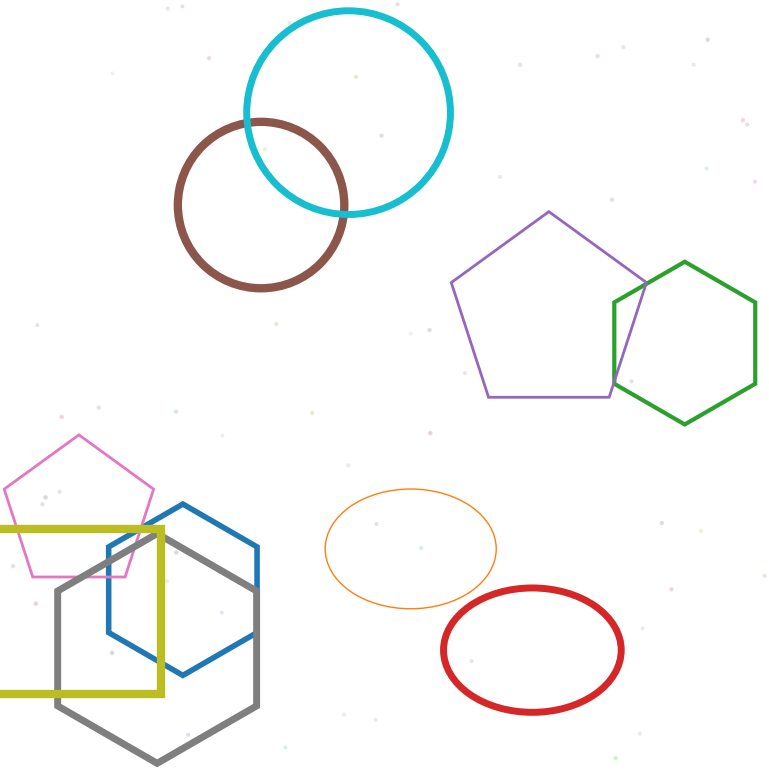[{"shape": "hexagon", "thickness": 2, "radius": 0.56, "center": [0.237, 0.234]}, {"shape": "oval", "thickness": 0.5, "radius": 0.56, "center": [0.533, 0.287]}, {"shape": "hexagon", "thickness": 1.5, "radius": 0.53, "center": [0.889, 0.554]}, {"shape": "oval", "thickness": 2.5, "radius": 0.58, "center": [0.691, 0.156]}, {"shape": "pentagon", "thickness": 1, "radius": 0.67, "center": [0.713, 0.592]}, {"shape": "circle", "thickness": 3, "radius": 0.54, "center": [0.339, 0.734]}, {"shape": "pentagon", "thickness": 1, "radius": 0.51, "center": [0.102, 0.333]}, {"shape": "hexagon", "thickness": 2.5, "radius": 0.75, "center": [0.204, 0.158]}, {"shape": "square", "thickness": 3, "radius": 0.54, "center": [0.102, 0.205]}, {"shape": "circle", "thickness": 2.5, "radius": 0.66, "center": [0.453, 0.854]}]